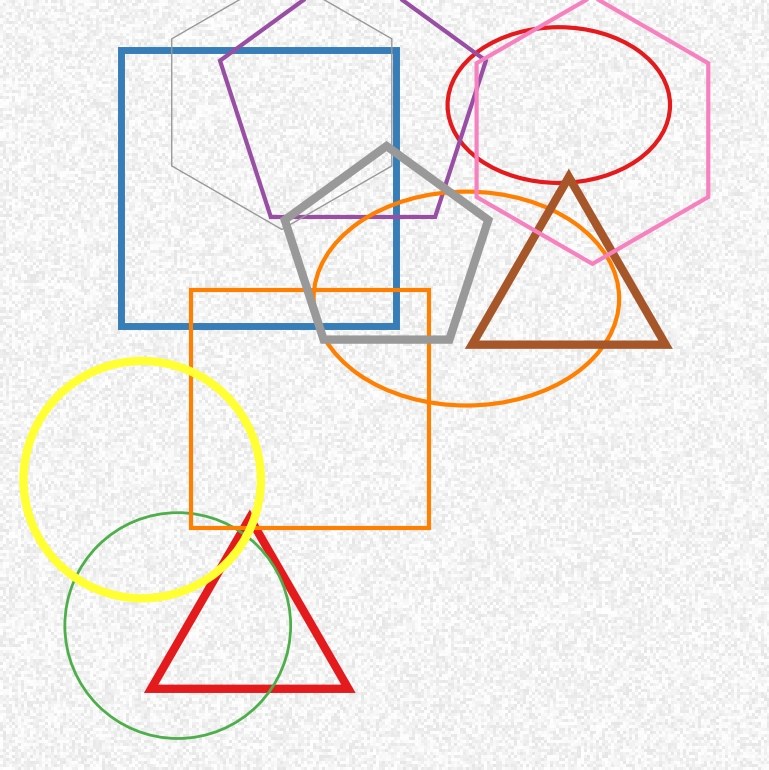[{"shape": "triangle", "thickness": 3, "radius": 0.74, "center": [0.324, 0.179]}, {"shape": "oval", "thickness": 1.5, "radius": 0.72, "center": [0.726, 0.864]}, {"shape": "square", "thickness": 2.5, "radius": 0.89, "center": [0.336, 0.756]}, {"shape": "circle", "thickness": 1, "radius": 0.73, "center": [0.231, 0.188]}, {"shape": "pentagon", "thickness": 1.5, "radius": 0.91, "center": [0.458, 0.865]}, {"shape": "square", "thickness": 1.5, "radius": 0.77, "center": [0.402, 0.469]}, {"shape": "oval", "thickness": 1.5, "radius": 0.99, "center": [0.606, 0.612]}, {"shape": "circle", "thickness": 3, "radius": 0.77, "center": [0.185, 0.377]}, {"shape": "triangle", "thickness": 3, "radius": 0.73, "center": [0.739, 0.625]}, {"shape": "hexagon", "thickness": 1.5, "radius": 0.87, "center": [0.769, 0.831]}, {"shape": "pentagon", "thickness": 3, "radius": 0.69, "center": [0.502, 0.671]}, {"shape": "hexagon", "thickness": 0.5, "radius": 0.83, "center": [0.366, 0.867]}]